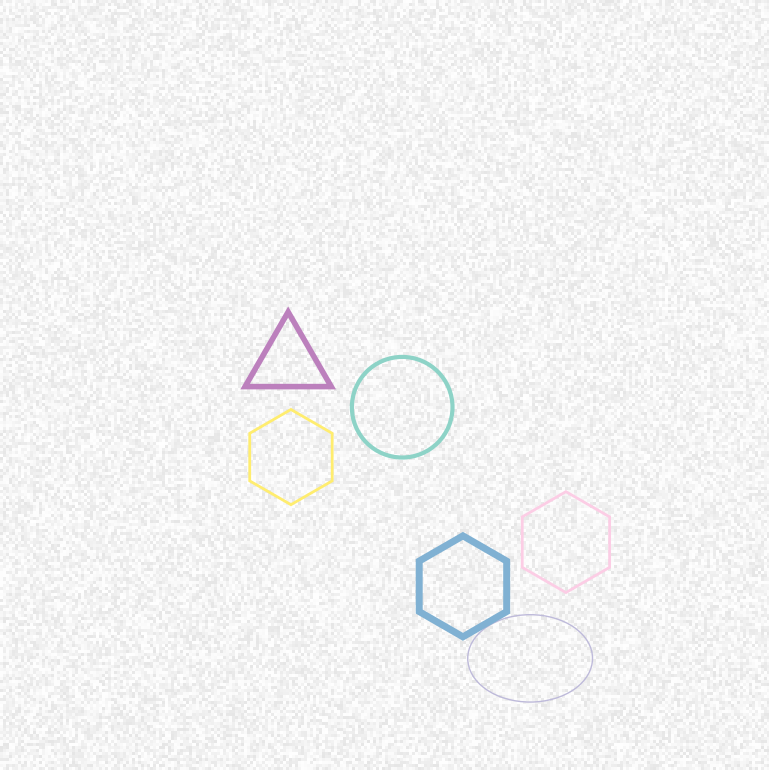[{"shape": "circle", "thickness": 1.5, "radius": 0.33, "center": [0.522, 0.471]}, {"shape": "oval", "thickness": 0.5, "radius": 0.41, "center": [0.688, 0.145]}, {"shape": "hexagon", "thickness": 2.5, "radius": 0.33, "center": [0.601, 0.239]}, {"shape": "hexagon", "thickness": 1, "radius": 0.33, "center": [0.735, 0.296]}, {"shape": "triangle", "thickness": 2, "radius": 0.32, "center": [0.374, 0.53]}, {"shape": "hexagon", "thickness": 1, "radius": 0.31, "center": [0.378, 0.406]}]